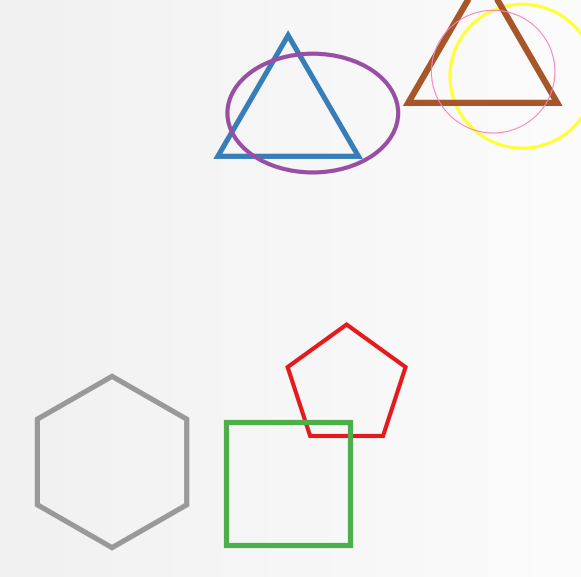[{"shape": "pentagon", "thickness": 2, "radius": 0.53, "center": [0.596, 0.331]}, {"shape": "triangle", "thickness": 2.5, "radius": 0.7, "center": [0.496, 0.798]}, {"shape": "square", "thickness": 2.5, "radius": 0.53, "center": [0.496, 0.162]}, {"shape": "oval", "thickness": 2, "radius": 0.73, "center": [0.538, 0.803]}, {"shape": "circle", "thickness": 1.5, "radius": 0.62, "center": [0.899, 0.867]}, {"shape": "triangle", "thickness": 3, "radius": 0.74, "center": [0.831, 0.895]}, {"shape": "circle", "thickness": 0.5, "radius": 0.53, "center": [0.848, 0.875]}, {"shape": "hexagon", "thickness": 2.5, "radius": 0.74, "center": [0.193, 0.199]}]